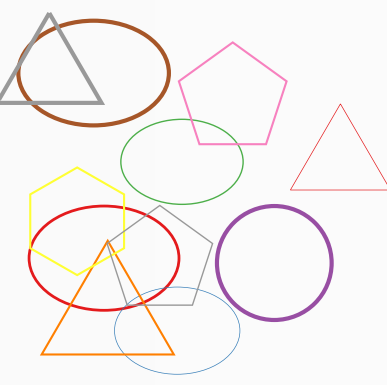[{"shape": "triangle", "thickness": 0.5, "radius": 0.75, "center": [0.879, 0.581]}, {"shape": "oval", "thickness": 2, "radius": 0.97, "center": [0.268, 0.329]}, {"shape": "oval", "thickness": 0.5, "radius": 0.81, "center": [0.457, 0.141]}, {"shape": "oval", "thickness": 1, "radius": 0.79, "center": [0.47, 0.58]}, {"shape": "circle", "thickness": 3, "radius": 0.74, "center": [0.708, 0.317]}, {"shape": "triangle", "thickness": 1.5, "radius": 0.98, "center": [0.278, 0.178]}, {"shape": "hexagon", "thickness": 1.5, "radius": 0.7, "center": [0.199, 0.425]}, {"shape": "oval", "thickness": 3, "radius": 0.97, "center": [0.242, 0.81]}, {"shape": "pentagon", "thickness": 1.5, "radius": 0.73, "center": [0.601, 0.744]}, {"shape": "pentagon", "thickness": 1, "radius": 0.72, "center": [0.412, 0.323]}, {"shape": "triangle", "thickness": 3, "radius": 0.78, "center": [0.127, 0.811]}]